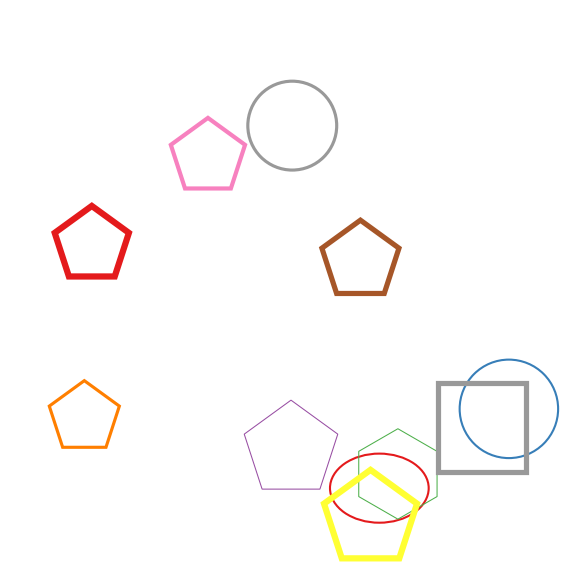[{"shape": "oval", "thickness": 1, "radius": 0.43, "center": [0.657, 0.154]}, {"shape": "pentagon", "thickness": 3, "radius": 0.34, "center": [0.159, 0.575]}, {"shape": "circle", "thickness": 1, "radius": 0.43, "center": [0.881, 0.291]}, {"shape": "hexagon", "thickness": 0.5, "radius": 0.39, "center": [0.689, 0.178]}, {"shape": "pentagon", "thickness": 0.5, "radius": 0.43, "center": [0.504, 0.221]}, {"shape": "pentagon", "thickness": 1.5, "radius": 0.32, "center": [0.146, 0.276]}, {"shape": "pentagon", "thickness": 3, "radius": 0.42, "center": [0.642, 0.101]}, {"shape": "pentagon", "thickness": 2.5, "radius": 0.35, "center": [0.624, 0.548]}, {"shape": "pentagon", "thickness": 2, "radius": 0.34, "center": [0.36, 0.727]}, {"shape": "circle", "thickness": 1.5, "radius": 0.38, "center": [0.506, 0.782]}, {"shape": "square", "thickness": 2.5, "radius": 0.38, "center": [0.834, 0.259]}]